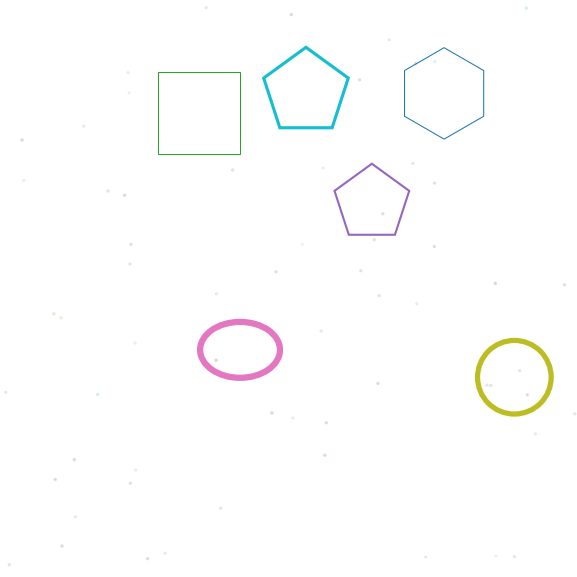[{"shape": "hexagon", "thickness": 0.5, "radius": 0.4, "center": [0.769, 0.837]}, {"shape": "square", "thickness": 0.5, "radius": 0.35, "center": [0.345, 0.803]}, {"shape": "pentagon", "thickness": 1, "radius": 0.34, "center": [0.644, 0.648]}, {"shape": "oval", "thickness": 3, "radius": 0.35, "center": [0.416, 0.393]}, {"shape": "circle", "thickness": 2.5, "radius": 0.32, "center": [0.891, 0.346]}, {"shape": "pentagon", "thickness": 1.5, "radius": 0.38, "center": [0.53, 0.84]}]